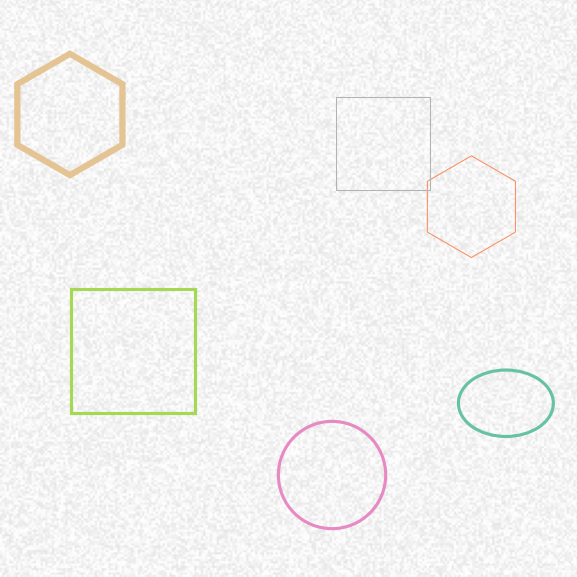[{"shape": "oval", "thickness": 1.5, "radius": 0.41, "center": [0.876, 0.301]}, {"shape": "hexagon", "thickness": 0.5, "radius": 0.44, "center": [0.816, 0.641]}, {"shape": "circle", "thickness": 1.5, "radius": 0.46, "center": [0.575, 0.177]}, {"shape": "square", "thickness": 1.5, "radius": 0.54, "center": [0.231, 0.391]}, {"shape": "hexagon", "thickness": 3, "radius": 0.53, "center": [0.121, 0.801]}, {"shape": "square", "thickness": 0.5, "radius": 0.41, "center": [0.663, 0.75]}]